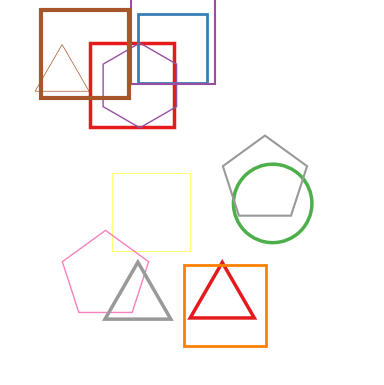[{"shape": "triangle", "thickness": 2.5, "radius": 0.48, "center": [0.577, 0.222]}, {"shape": "square", "thickness": 2.5, "radius": 0.55, "center": [0.342, 0.779]}, {"shape": "square", "thickness": 2, "radius": 0.45, "center": [0.447, 0.874]}, {"shape": "circle", "thickness": 2.5, "radius": 0.51, "center": [0.708, 0.472]}, {"shape": "hexagon", "thickness": 1, "radius": 0.55, "center": [0.363, 0.778]}, {"shape": "square", "thickness": 1.5, "radius": 0.55, "center": [0.449, 0.893]}, {"shape": "square", "thickness": 2, "radius": 0.53, "center": [0.585, 0.206]}, {"shape": "square", "thickness": 0.5, "radius": 0.51, "center": [0.393, 0.449]}, {"shape": "square", "thickness": 3, "radius": 0.57, "center": [0.22, 0.86]}, {"shape": "triangle", "thickness": 0.5, "radius": 0.4, "center": [0.161, 0.803]}, {"shape": "pentagon", "thickness": 1, "radius": 0.59, "center": [0.274, 0.284]}, {"shape": "pentagon", "thickness": 1.5, "radius": 0.58, "center": [0.688, 0.533]}, {"shape": "triangle", "thickness": 2.5, "radius": 0.49, "center": [0.358, 0.22]}]